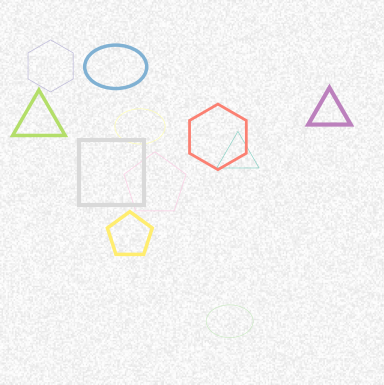[{"shape": "triangle", "thickness": 0.5, "radius": 0.32, "center": [0.618, 0.595]}, {"shape": "oval", "thickness": 0.5, "radius": 0.33, "center": [0.364, 0.672]}, {"shape": "hexagon", "thickness": 0.5, "radius": 0.34, "center": [0.131, 0.829]}, {"shape": "hexagon", "thickness": 2, "radius": 0.43, "center": [0.566, 0.644]}, {"shape": "oval", "thickness": 2.5, "radius": 0.4, "center": [0.301, 0.826]}, {"shape": "triangle", "thickness": 2.5, "radius": 0.39, "center": [0.101, 0.688]}, {"shape": "pentagon", "thickness": 0.5, "radius": 0.42, "center": [0.403, 0.521]}, {"shape": "square", "thickness": 3, "radius": 0.42, "center": [0.289, 0.551]}, {"shape": "triangle", "thickness": 3, "radius": 0.32, "center": [0.856, 0.708]}, {"shape": "oval", "thickness": 0.5, "radius": 0.3, "center": [0.597, 0.166]}, {"shape": "pentagon", "thickness": 2.5, "radius": 0.31, "center": [0.337, 0.389]}]